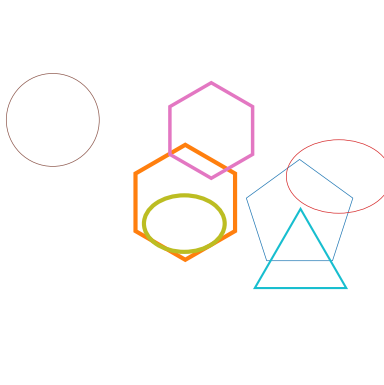[{"shape": "pentagon", "thickness": 0.5, "radius": 0.73, "center": [0.778, 0.44]}, {"shape": "hexagon", "thickness": 3, "radius": 0.75, "center": [0.481, 0.475]}, {"shape": "oval", "thickness": 0.5, "radius": 0.68, "center": [0.88, 0.542]}, {"shape": "circle", "thickness": 0.5, "radius": 0.6, "center": [0.137, 0.689]}, {"shape": "hexagon", "thickness": 2.5, "radius": 0.62, "center": [0.549, 0.661]}, {"shape": "oval", "thickness": 3, "radius": 0.52, "center": [0.479, 0.419]}, {"shape": "triangle", "thickness": 1.5, "radius": 0.69, "center": [0.781, 0.32]}]